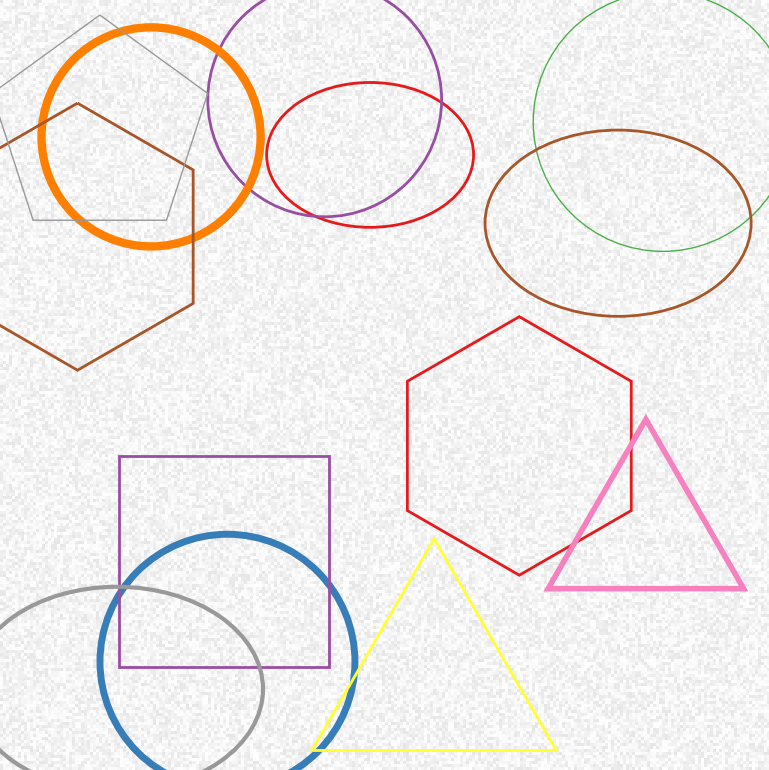[{"shape": "hexagon", "thickness": 1, "radius": 0.84, "center": [0.674, 0.421]}, {"shape": "oval", "thickness": 1, "radius": 0.67, "center": [0.481, 0.799]}, {"shape": "circle", "thickness": 2.5, "radius": 0.83, "center": [0.295, 0.141]}, {"shape": "circle", "thickness": 0.5, "radius": 0.84, "center": [0.861, 0.842]}, {"shape": "square", "thickness": 1, "radius": 0.68, "center": [0.291, 0.271]}, {"shape": "circle", "thickness": 1, "radius": 0.76, "center": [0.422, 0.87]}, {"shape": "circle", "thickness": 3, "radius": 0.71, "center": [0.196, 0.822]}, {"shape": "triangle", "thickness": 1, "radius": 0.92, "center": [0.564, 0.117]}, {"shape": "oval", "thickness": 1, "radius": 0.86, "center": [0.803, 0.71]}, {"shape": "hexagon", "thickness": 1, "radius": 0.87, "center": [0.101, 0.693]}, {"shape": "triangle", "thickness": 2, "radius": 0.73, "center": [0.839, 0.309]}, {"shape": "oval", "thickness": 1.5, "radius": 0.95, "center": [0.152, 0.105]}, {"shape": "pentagon", "thickness": 0.5, "radius": 0.74, "center": [0.13, 0.833]}]